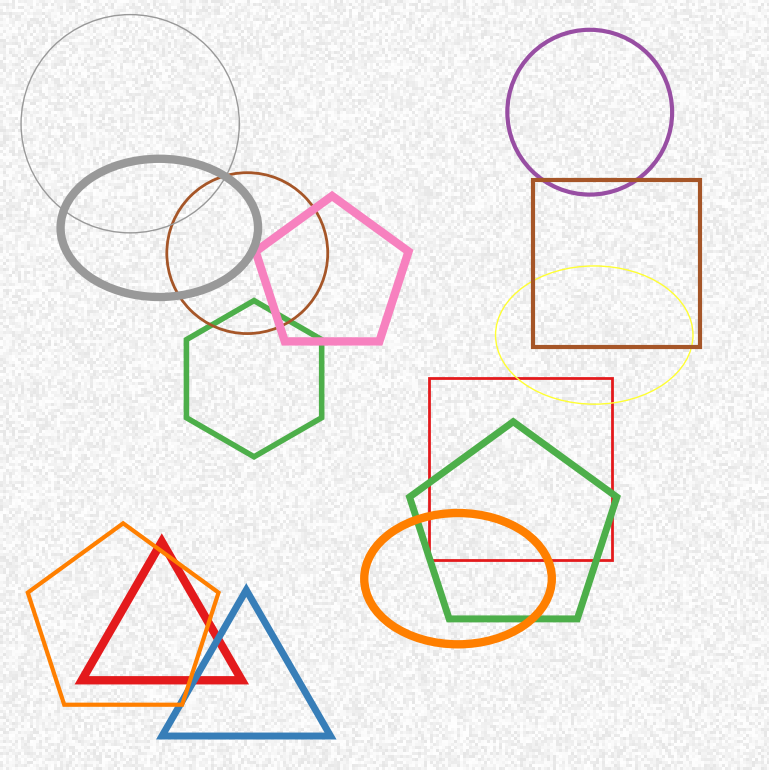[{"shape": "triangle", "thickness": 3, "radius": 0.6, "center": [0.21, 0.177]}, {"shape": "square", "thickness": 1, "radius": 0.59, "center": [0.676, 0.391]}, {"shape": "triangle", "thickness": 2.5, "radius": 0.63, "center": [0.32, 0.107]}, {"shape": "pentagon", "thickness": 2.5, "radius": 0.71, "center": [0.667, 0.311]}, {"shape": "hexagon", "thickness": 2, "radius": 0.51, "center": [0.33, 0.508]}, {"shape": "circle", "thickness": 1.5, "radius": 0.54, "center": [0.766, 0.854]}, {"shape": "oval", "thickness": 3, "radius": 0.61, "center": [0.595, 0.248]}, {"shape": "pentagon", "thickness": 1.5, "radius": 0.65, "center": [0.16, 0.19]}, {"shape": "oval", "thickness": 0.5, "radius": 0.64, "center": [0.772, 0.565]}, {"shape": "square", "thickness": 1.5, "radius": 0.54, "center": [0.8, 0.657]}, {"shape": "circle", "thickness": 1, "radius": 0.52, "center": [0.321, 0.671]}, {"shape": "pentagon", "thickness": 3, "radius": 0.52, "center": [0.431, 0.641]}, {"shape": "oval", "thickness": 3, "radius": 0.64, "center": [0.207, 0.704]}, {"shape": "circle", "thickness": 0.5, "radius": 0.71, "center": [0.169, 0.839]}]